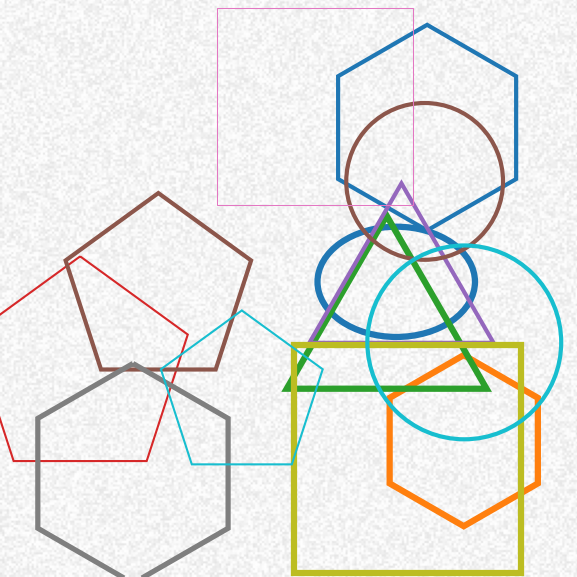[{"shape": "oval", "thickness": 3, "radius": 0.68, "center": [0.686, 0.511]}, {"shape": "hexagon", "thickness": 2, "radius": 0.89, "center": [0.74, 0.778]}, {"shape": "hexagon", "thickness": 3, "radius": 0.74, "center": [0.803, 0.236]}, {"shape": "triangle", "thickness": 3, "radius": 1.0, "center": [0.669, 0.426]}, {"shape": "pentagon", "thickness": 1, "radius": 0.98, "center": [0.139, 0.359]}, {"shape": "triangle", "thickness": 2, "radius": 0.92, "center": [0.695, 0.498]}, {"shape": "pentagon", "thickness": 2, "radius": 0.84, "center": [0.274, 0.496]}, {"shape": "circle", "thickness": 2, "radius": 0.68, "center": [0.735, 0.685]}, {"shape": "square", "thickness": 0.5, "radius": 0.85, "center": [0.546, 0.815]}, {"shape": "hexagon", "thickness": 2.5, "radius": 0.95, "center": [0.23, 0.179]}, {"shape": "square", "thickness": 3, "radius": 0.98, "center": [0.705, 0.205]}, {"shape": "circle", "thickness": 2, "radius": 0.84, "center": [0.804, 0.406]}, {"shape": "pentagon", "thickness": 1, "radius": 0.74, "center": [0.419, 0.314]}]